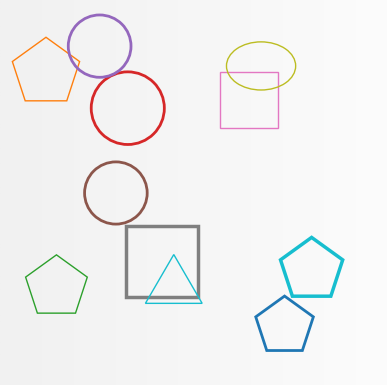[{"shape": "pentagon", "thickness": 2, "radius": 0.39, "center": [0.734, 0.153]}, {"shape": "pentagon", "thickness": 1, "radius": 0.46, "center": [0.119, 0.812]}, {"shape": "pentagon", "thickness": 1, "radius": 0.42, "center": [0.146, 0.254]}, {"shape": "circle", "thickness": 2, "radius": 0.47, "center": [0.33, 0.719]}, {"shape": "circle", "thickness": 2, "radius": 0.4, "center": [0.257, 0.88]}, {"shape": "circle", "thickness": 2, "radius": 0.4, "center": [0.299, 0.499]}, {"shape": "square", "thickness": 1, "radius": 0.37, "center": [0.643, 0.74]}, {"shape": "square", "thickness": 2.5, "radius": 0.46, "center": [0.419, 0.32]}, {"shape": "oval", "thickness": 1, "radius": 0.45, "center": [0.674, 0.829]}, {"shape": "triangle", "thickness": 1, "radius": 0.42, "center": [0.448, 0.254]}, {"shape": "pentagon", "thickness": 2.5, "radius": 0.42, "center": [0.804, 0.299]}]